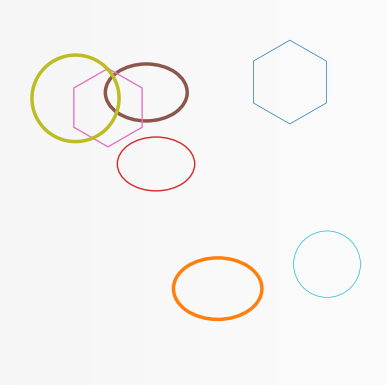[{"shape": "hexagon", "thickness": 0.5, "radius": 0.54, "center": [0.748, 0.787]}, {"shape": "oval", "thickness": 2.5, "radius": 0.57, "center": [0.562, 0.25]}, {"shape": "oval", "thickness": 1, "radius": 0.5, "center": [0.403, 0.574]}, {"shape": "oval", "thickness": 2.5, "radius": 0.53, "center": [0.377, 0.76]}, {"shape": "hexagon", "thickness": 1, "radius": 0.51, "center": [0.279, 0.72]}, {"shape": "circle", "thickness": 2.5, "radius": 0.56, "center": [0.195, 0.745]}, {"shape": "circle", "thickness": 0.5, "radius": 0.43, "center": [0.844, 0.314]}]